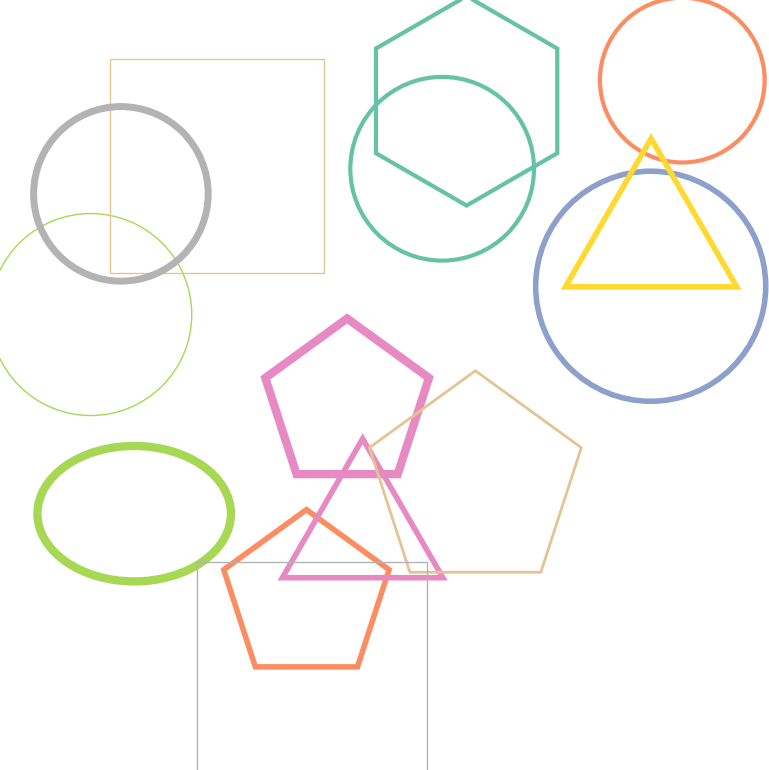[{"shape": "circle", "thickness": 1.5, "radius": 0.6, "center": [0.574, 0.781]}, {"shape": "hexagon", "thickness": 1.5, "radius": 0.68, "center": [0.606, 0.869]}, {"shape": "circle", "thickness": 1.5, "radius": 0.53, "center": [0.886, 0.896]}, {"shape": "pentagon", "thickness": 2, "radius": 0.56, "center": [0.398, 0.225]}, {"shape": "circle", "thickness": 2, "radius": 0.75, "center": [0.845, 0.628]}, {"shape": "triangle", "thickness": 2, "radius": 0.6, "center": [0.471, 0.31]}, {"shape": "pentagon", "thickness": 3, "radius": 0.56, "center": [0.451, 0.475]}, {"shape": "oval", "thickness": 3, "radius": 0.63, "center": [0.174, 0.333]}, {"shape": "circle", "thickness": 0.5, "radius": 0.66, "center": [0.118, 0.592]}, {"shape": "triangle", "thickness": 2, "radius": 0.64, "center": [0.846, 0.692]}, {"shape": "pentagon", "thickness": 1, "radius": 0.72, "center": [0.617, 0.374]}, {"shape": "square", "thickness": 0.5, "radius": 0.7, "center": [0.281, 0.784]}, {"shape": "square", "thickness": 0.5, "radius": 0.75, "center": [0.405, 0.12]}, {"shape": "circle", "thickness": 2.5, "radius": 0.57, "center": [0.157, 0.748]}]